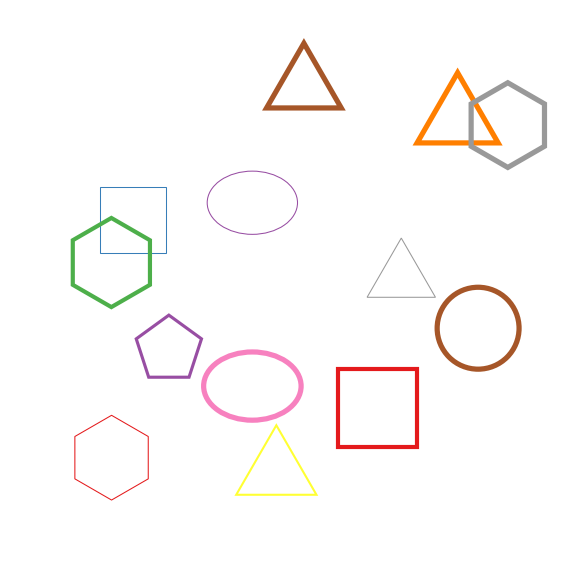[{"shape": "square", "thickness": 2, "radius": 0.34, "center": [0.654, 0.293]}, {"shape": "hexagon", "thickness": 0.5, "radius": 0.37, "center": [0.193, 0.207]}, {"shape": "square", "thickness": 0.5, "radius": 0.29, "center": [0.23, 0.618]}, {"shape": "hexagon", "thickness": 2, "radius": 0.39, "center": [0.193, 0.545]}, {"shape": "pentagon", "thickness": 1.5, "radius": 0.3, "center": [0.292, 0.394]}, {"shape": "oval", "thickness": 0.5, "radius": 0.39, "center": [0.437, 0.648]}, {"shape": "triangle", "thickness": 2.5, "radius": 0.41, "center": [0.792, 0.792]}, {"shape": "triangle", "thickness": 1, "radius": 0.4, "center": [0.479, 0.182]}, {"shape": "triangle", "thickness": 2.5, "radius": 0.37, "center": [0.526, 0.85]}, {"shape": "circle", "thickness": 2.5, "radius": 0.35, "center": [0.828, 0.431]}, {"shape": "oval", "thickness": 2.5, "radius": 0.42, "center": [0.437, 0.331]}, {"shape": "hexagon", "thickness": 2.5, "radius": 0.37, "center": [0.879, 0.783]}, {"shape": "triangle", "thickness": 0.5, "radius": 0.34, "center": [0.695, 0.519]}]